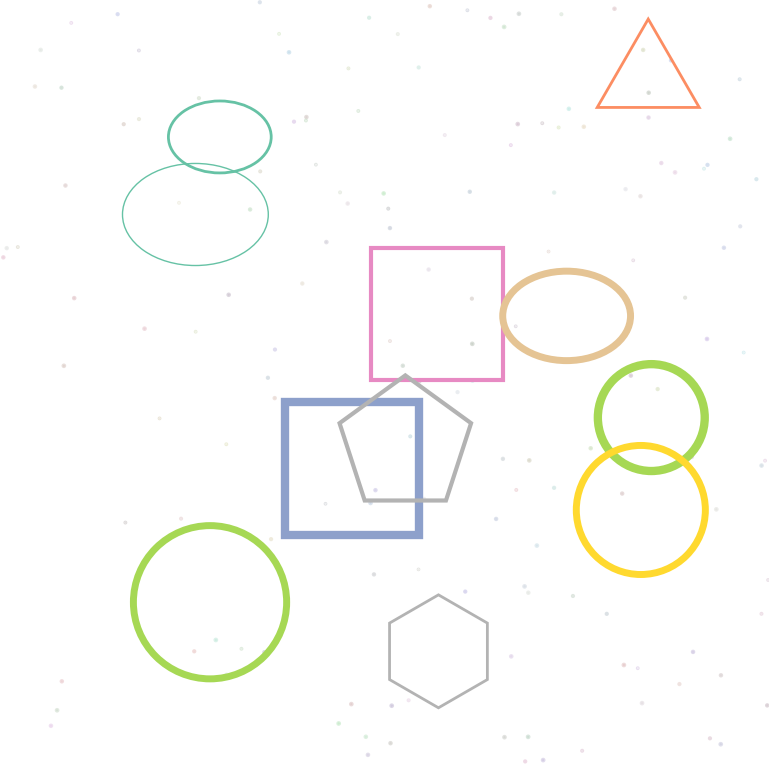[{"shape": "oval", "thickness": 1, "radius": 0.33, "center": [0.285, 0.822]}, {"shape": "oval", "thickness": 0.5, "radius": 0.47, "center": [0.254, 0.721]}, {"shape": "triangle", "thickness": 1, "radius": 0.38, "center": [0.842, 0.899]}, {"shape": "square", "thickness": 3, "radius": 0.43, "center": [0.457, 0.392]}, {"shape": "square", "thickness": 1.5, "radius": 0.43, "center": [0.568, 0.592]}, {"shape": "circle", "thickness": 2.5, "radius": 0.5, "center": [0.273, 0.218]}, {"shape": "circle", "thickness": 3, "radius": 0.35, "center": [0.846, 0.458]}, {"shape": "circle", "thickness": 2.5, "radius": 0.42, "center": [0.832, 0.338]}, {"shape": "oval", "thickness": 2.5, "radius": 0.41, "center": [0.736, 0.59]}, {"shape": "pentagon", "thickness": 1.5, "radius": 0.45, "center": [0.526, 0.423]}, {"shape": "hexagon", "thickness": 1, "radius": 0.37, "center": [0.569, 0.154]}]